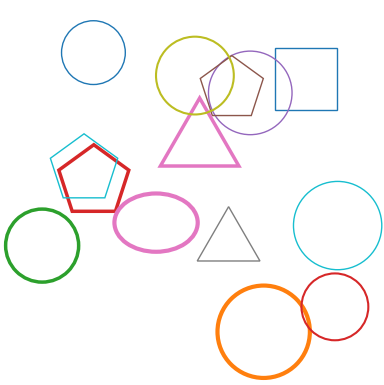[{"shape": "circle", "thickness": 1, "radius": 0.41, "center": [0.243, 0.863]}, {"shape": "square", "thickness": 1, "radius": 0.4, "center": [0.795, 0.795]}, {"shape": "circle", "thickness": 3, "radius": 0.6, "center": [0.685, 0.138]}, {"shape": "circle", "thickness": 2.5, "radius": 0.47, "center": [0.109, 0.362]}, {"shape": "circle", "thickness": 1.5, "radius": 0.43, "center": [0.87, 0.203]}, {"shape": "pentagon", "thickness": 2.5, "radius": 0.48, "center": [0.244, 0.528]}, {"shape": "circle", "thickness": 1, "radius": 0.54, "center": [0.65, 0.759]}, {"shape": "pentagon", "thickness": 1, "radius": 0.43, "center": [0.602, 0.77]}, {"shape": "triangle", "thickness": 2.5, "radius": 0.59, "center": [0.519, 0.628]}, {"shape": "oval", "thickness": 3, "radius": 0.54, "center": [0.405, 0.422]}, {"shape": "triangle", "thickness": 1, "radius": 0.47, "center": [0.594, 0.369]}, {"shape": "circle", "thickness": 1.5, "radius": 0.51, "center": [0.506, 0.804]}, {"shape": "pentagon", "thickness": 1, "radius": 0.46, "center": [0.218, 0.561]}, {"shape": "circle", "thickness": 1, "radius": 0.57, "center": [0.877, 0.414]}]